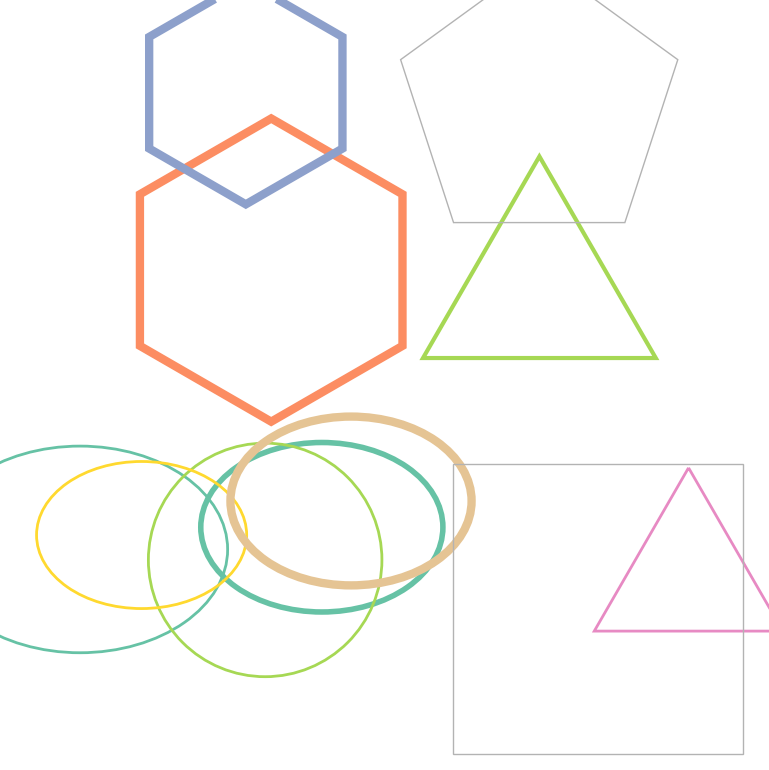[{"shape": "oval", "thickness": 1, "radius": 0.96, "center": [0.104, 0.286]}, {"shape": "oval", "thickness": 2, "radius": 0.79, "center": [0.418, 0.315]}, {"shape": "hexagon", "thickness": 3, "radius": 0.98, "center": [0.352, 0.649]}, {"shape": "hexagon", "thickness": 3, "radius": 0.72, "center": [0.319, 0.88]}, {"shape": "triangle", "thickness": 1, "radius": 0.71, "center": [0.894, 0.251]}, {"shape": "circle", "thickness": 1, "radius": 0.76, "center": [0.344, 0.273]}, {"shape": "triangle", "thickness": 1.5, "radius": 0.87, "center": [0.701, 0.622]}, {"shape": "oval", "thickness": 1, "radius": 0.68, "center": [0.184, 0.305]}, {"shape": "oval", "thickness": 3, "radius": 0.78, "center": [0.456, 0.349]}, {"shape": "pentagon", "thickness": 0.5, "radius": 0.95, "center": [0.7, 0.864]}, {"shape": "square", "thickness": 0.5, "radius": 0.94, "center": [0.777, 0.209]}]